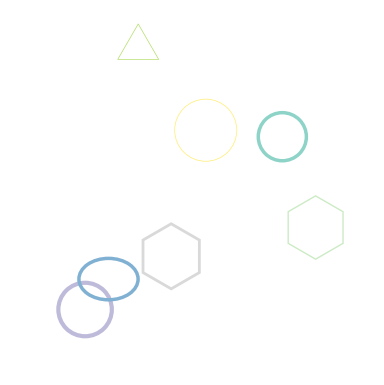[{"shape": "circle", "thickness": 2.5, "radius": 0.31, "center": [0.733, 0.645]}, {"shape": "circle", "thickness": 3, "radius": 0.35, "center": [0.221, 0.196]}, {"shape": "oval", "thickness": 2.5, "radius": 0.38, "center": [0.282, 0.275]}, {"shape": "triangle", "thickness": 0.5, "radius": 0.31, "center": [0.359, 0.876]}, {"shape": "hexagon", "thickness": 2, "radius": 0.42, "center": [0.445, 0.334]}, {"shape": "hexagon", "thickness": 1, "radius": 0.41, "center": [0.82, 0.409]}, {"shape": "circle", "thickness": 0.5, "radius": 0.4, "center": [0.534, 0.662]}]